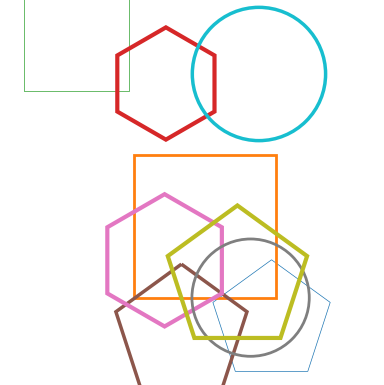[{"shape": "pentagon", "thickness": 0.5, "radius": 0.8, "center": [0.705, 0.165]}, {"shape": "square", "thickness": 2, "radius": 0.93, "center": [0.532, 0.411]}, {"shape": "square", "thickness": 0.5, "radius": 0.68, "center": [0.199, 0.899]}, {"shape": "hexagon", "thickness": 3, "radius": 0.73, "center": [0.431, 0.783]}, {"shape": "pentagon", "thickness": 2.5, "radius": 0.9, "center": [0.471, 0.135]}, {"shape": "hexagon", "thickness": 3, "radius": 0.86, "center": [0.428, 0.324]}, {"shape": "circle", "thickness": 2, "radius": 0.76, "center": [0.651, 0.227]}, {"shape": "pentagon", "thickness": 3, "radius": 0.95, "center": [0.617, 0.276]}, {"shape": "circle", "thickness": 2.5, "radius": 0.87, "center": [0.673, 0.808]}]